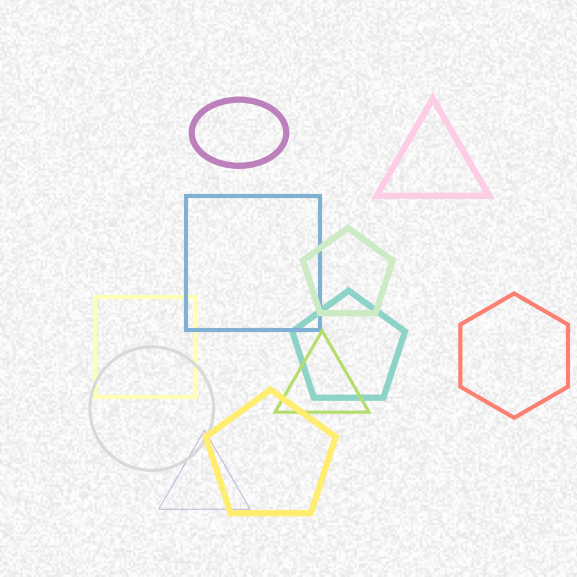[{"shape": "pentagon", "thickness": 3, "radius": 0.51, "center": [0.604, 0.393]}, {"shape": "square", "thickness": 2, "radius": 0.43, "center": [0.251, 0.398]}, {"shape": "triangle", "thickness": 0.5, "radius": 0.46, "center": [0.354, 0.163]}, {"shape": "hexagon", "thickness": 2, "radius": 0.54, "center": [0.89, 0.383]}, {"shape": "square", "thickness": 2, "radius": 0.58, "center": [0.438, 0.544]}, {"shape": "triangle", "thickness": 1.5, "radius": 0.47, "center": [0.558, 0.332]}, {"shape": "triangle", "thickness": 3, "radius": 0.56, "center": [0.75, 0.716]}, {"shape": "circle", "thickness": 1.5, "radius": 0.54, "center": [0.263, 0.292]}, {"shape": "oval", "thickness": 3, "radius": 0.41, "center": [0.414, 0.769]}, {"shape": "pentagon", "thickness": 3, "radius": 0.41, "center": [0.602, 0.523]}, {"shape": "pentagon", "thickness": 3, "radius": 0.59, "center": [0.469, 0.206]}]